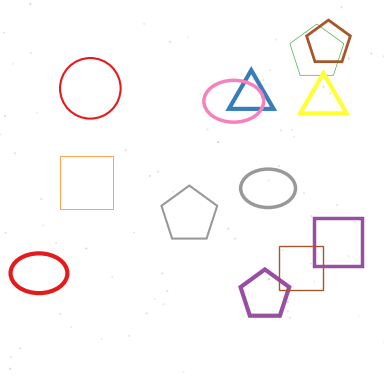[{"shape": "oval", "thickness": 3, "radius": 0.37, "center": [0.101, 0.29]}, {"shape": "circle", "thickness": 1.5, "radius": 0.39, "center": [0.235, 0.771]}, {"shape": "triangle", "thickness": 3, "radius": 0.33, "center": [0.653, 0.751]}, {"shape": "pentagon", "thickness": 0.5, "radius": 0.37, "center": [0.823, 0.864]}, {"shape": "square", "thickness": 2.5, "radius": 0.31, "center": [0.878, 0.371]}, {"shape": "pentagon", "thickness": 3, "radius": 0.33, "center": [0.688, 0.234]}, {"shape": "square", "thickness": 0.5, "radius": 0.34, "center": [0.225, 0.525]}, {"shape": "triangle", "thickness": 3, "radius": 0.35, "center": [0.84, 0.74]}, {"shape": "pentagon", "thickness": 2, "radius": 0.3, "center": [0.853, 0.888]}, {"shape": "square", "thickness": 1, "radius": 0.29, "center": [0.781, 0.304]}, {"shape": "oval", "thickness": 2.5, "radius": 0.39, "center": [0.607, 0.737]}, {"shape": "pentagon", "thickness": 1.5, "radius": 0.38, "center": [0.492, 0.442]}, {"shape": "oval", "thickness": 2.5, "radius": 0.36, "center": [0.696, 0.511]}]